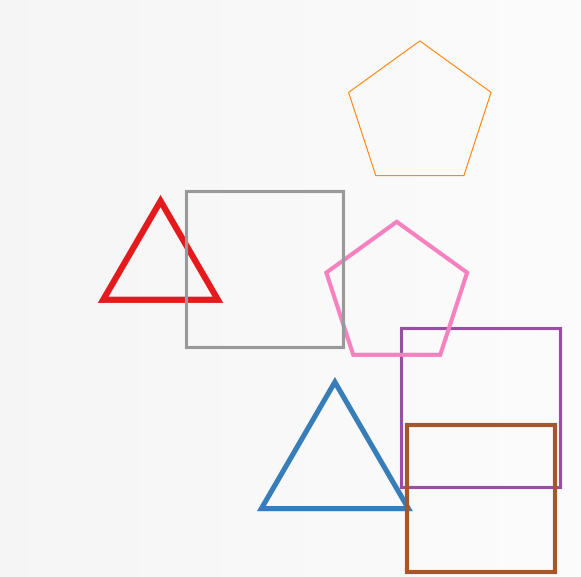[{"shape": "triangle", "thickness": 3, "radius": 0.57, "center": [0.276, 0.537]}, {"shape": "triangle", "thickness": 2.5, "radius": 0.73, "center": [0.576, 0.191]}, {"shape": "square", "thickness": 1.5, "radius": 0.69, "center": [0.827, 0.294]}, {"shape": "pentagon", "thickness": 0.5, "radius": 0.64, "center": [0.722, 0.799]}, {"shape": "square", "thickness": 2, "radius": 0.63, "center": [0.827, 0.136]}, {"shape": "pentagon", "thickness": 2, "radius": 0.64, "center": [0.683, 0.488]}, {"shape": "square", "thickness": 1.5, "radius": 0.68, "center": [0.455, 0.533]}]